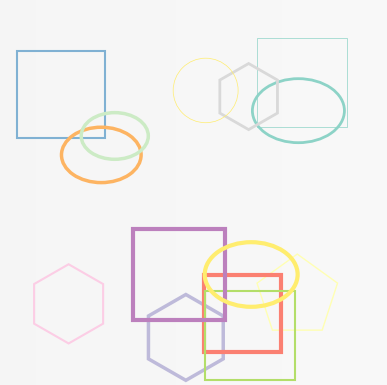[{"shape": "square", "thickness": 0.5, "radius": 0.58, "center": [0.78, 0.786]}, {"shape": "oval", "thickness": 2, "radius": 0.59, "center": [0.77, 0.713]}, {"shape": "pentagon", "thickness": 1, "radius": 0.55, "center": [0.767, 0.231]}, {"shape": "hexagon", "thickness": 2.5, "radius": 0.56, "center": [0.48, 0.124]}, {"shape": "square", "thickness": 3, "radius": 0.5, "center": [0.626, 0.186]}, {"shape": "square", "thickness": 1.5, "radius": 0.56, "center": [0.158, 0.754]}, {"shape": "oval", "thickness": 2.5, "radius": 0.51, "center": [0.261, 0.598]}, {"shape": "square", "thickness": 1.5, "radius": 0.58, "center": [0.645, 0.128]}, {"shape": "hexagon", "thickness": 1.5, "radius": 0.51, "center": [0.177, 0.211]}, {"shape": "hexagon", "thickness": 2, "radius": 0.43, "center": [0.642, 0.749]}, {"shape": "square", "thickness": 3, "radius": 0.59, "center": [0.463, 0.287]}, {"shape": "oval", "thickness": 2.5, "radius": 0.43, "center": [0.296, 0.647]}, {"shape": "oval", "thickness": 3, "radius": 0.6, "center": [0.648, 0.287]}, {"shape": "circle", "thickness": 0.5, "radius": 0.42, "center": [0.531, 0.765]}]